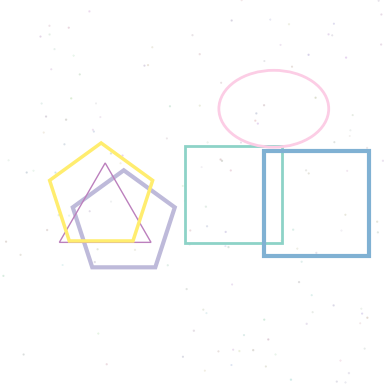[{"shape": "square", "thickness": 2, "radius": 0.63, "center": [0.606, 0.495]}, {"shape": "pentagon", "thickness": 3, "radius": 0.7, "center": [0.321, 0.418]}, {"shape": "square", "thickness": 3, "radius": 0.68, "center": [0.821, 0.47]}, {"shape": "oval", "thickness": 2, "radius": 0.71, "center": [0.711, 0.718]}, {"shape": "triangle", "thickness": 1, "radius": 0.69, "center": [0.273, 0.439]}, {"shape": "pentagon", "thickness": 2.5, "radius": 0.7, "center": [0.263, 0.488]}]